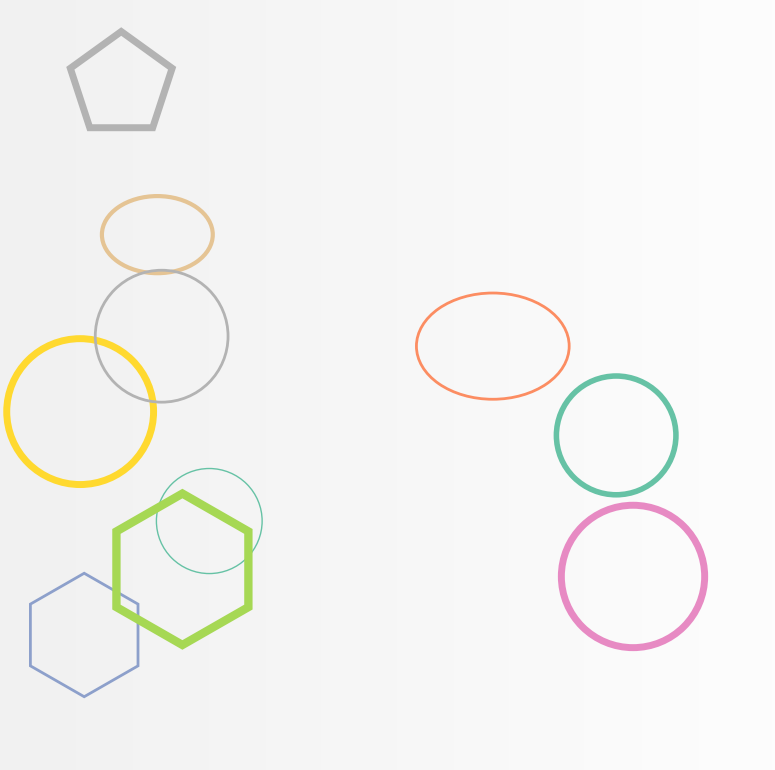[{"shape": "circle", "thickness": 2, "radius": 0.39, "center": [0.795, 0.435]}, {"shape": "circle", "thickness": 0.5, "radius": 0.34, "center": [0.27, 0.323]}, {"shape": "oval", "thickness": 1, "radius": 0.49, "center": [0.636, 0.55]}, {"shape": "hexagon", "thickness": 1, "radius": 0.4, "center": [0.109, 0.175]}, {"shape": "circle", "thickness": 2.5, "radius": 0.46, "center": [0.817, 0.251]}, {"shape": "hexagon", "thickness": 3, "radius": 0.49, "center": [0.235, 0.261]}, {"shape": "circle", "thickness": 2.5, "radius": 0.47, "center": [0.103, 0.465]}, {"shape": "oval", "thickness": 1.5, "radius": 0.36, "center": [0.203, 0.695]}, {"shape": "pentagon", "thickness": 2.5, "radius": 0.35, "center": [0.156, 0.89]}, {"shape": "circle", "thickness": 1, "radius": 0.43, "center": [0.209, 0.563]}]